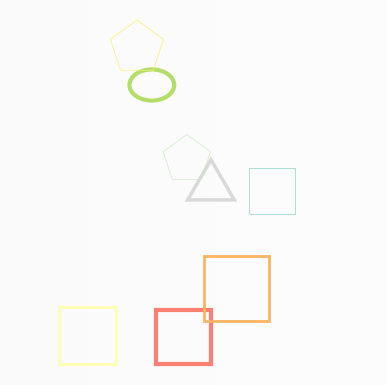[{"shape": "square", "thickness": 0.5, "radius": 0.3, "center": [0.701, 0.504]}, {"shape": "square", "thickness": 2, "radius": 0.37, "center": [0.226, 0.129]}, {"shape": "square", "thickness": 3, "radius": 0.35, "center": [0.474, 0.125]}, {"shape": "square", "thickness": 2, "radius": 0.42, "center": [0.61, 0.251]}, {"shape": "oval", "thickness": 3, "radius": 0.29, "center": [0.392, 0.779]}, {"shape": "triangle", "thickness": 2.5, "radius": 0.35, "center": [0.544, 0.516]}, {"shape": "pentagon", "thickness": 0.5, "radius": 0.32, "center": [0.482, 0.586]}, {"shape": "pentagon", "thickness": 0.5, "radius": 0.36, "center": [0.353, 0.876]}]